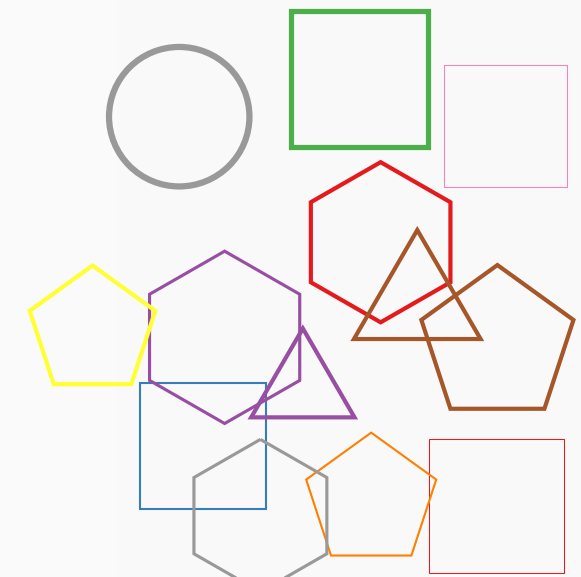[{"shape": "hexagon", "thickness": 2, "radius": 0.69, "center": [0.655, 0.58]}, {"shape": "square", "thickness": 0.5, "radius": 0.58, "center": [0.854, 0.123]}, {"shape": "square", "thickness": 1, "radius": 0.54, "center": [0.349, 0.227]}, {"shape": "square", "thickness": 2.5, "radius": 0.59, "center": [0.619, 0.863]}, {"shape": "hexagon", "thickness": 1.5, "radius": 0.75, "center": [0.386, 0.415]}, {"shape": "triangle", "thickness": 2, "radius": 0.51, "center": [0.521, 0.328]}, {"shape": "pentagon", "thickness": 1, "radius": 0.59, "center": [0.639, 0.132]}, {"shape": "pentagon", "thickness": 2, "radius": 0.57, "center": [0.159, 0.426]}, {"shape": "triangle", "thickness": 2, "radius": 0.63, "center": [0.718, 0.475]}, {"shape": "pentagon", "thickness": 2, "radius": 0.69, "center": [0.856, 0.403]}, {"shape": "square", "thickness": 0.5, "radius": 0.53, "center": [0.87, 0.781]}, {"shape": "hexagon", "thickness": 1.5, "radius": 0.66, "center": [0.448, 0.106]}, {"shape": "circle", "thickness": 3, "radius": 0.6, "center": [0.308, 0.797]}]